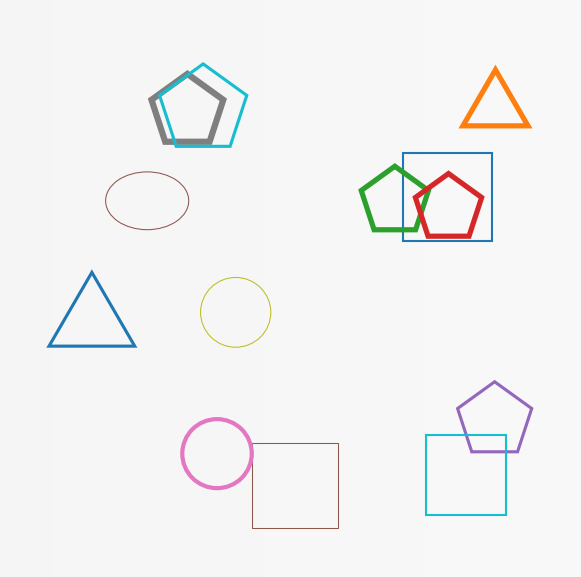[{"shape": "triangle", "thickness": 1.5, "radius": 0.43, "center": [0.158, 0.442]}, {"shape": "square", "thickness": 1, "radius": 0.38, "center": [0.77, 0.658]}, {"shape": "triangle", "thickness": 2.5, "radius": 0.32, "center": [0.852, 0.814]}, {"shape": "pentagon", "thickness": 2.5, "radius": 0.3, "center": [0.679, 0.65]}, {"shape": "pentagon", "thickness": 2.5, "radius": 0.3, "center": [0.772, 0.639]}, {"shape": "pentagon", "thickness": 1.5, "radius": 0.34, "center": [0.851, 0.271]}, {"shape": "oval", "thickness": 0.5, "radius": 0.36, "center": [0.253, 0.651]}, {"shape": "square", "thickness": 0.5, "radius": 0.37, "center": [0.508, 0.158]}, {"shape": "circle", "thickness": 2, "radius": 0.3, "center": [0.373, 0.214]}, {"shape": "pentagon", "thickness": 3, "radius": 0.32, "center": [0.322, 0.806]}, {"shape": "circle", "thickness": 0.5, "radius": 0.3, "center": [0.405, 0.458]}, {"shape": "pentagon", "thickness": 1.5, "radius": 0.39, "center": [0.35, 0.81]}, {"shape": "square", "thickness": 1, "radius": 0.35, "center": [0.802, 0.177]}]